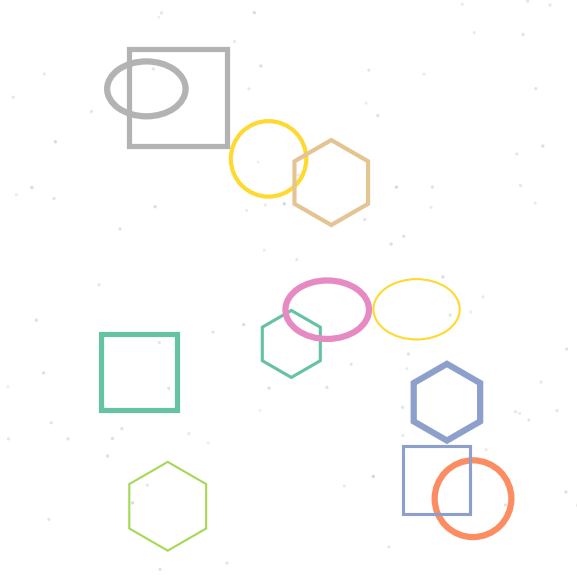[{"shape": "hexagon", "thickness": 1.5, "radius": 0.29, "center": [0.504, 0.404]}, {"shape": "square", "thickness": 2.5, "radius": 0.33, "center": [0.241, 0.355]}, {"shape": "circle", "thickness": 3, "radius": 0.33, "center": [0.819, 0.136]}, {"shape": "hexagon", "thickness": 3, "radius": 0.33, "center": [0.774, 0.303]}, {"shape": "square", "thickness": 1.5, "radius": 0.29, "center": [0.756, 0.168]}, {"shape": "oval", "thickness": 3, "radius": 0.36, "center": [0.567, 0.463]}, {"shape": "hexagon", "thickness": 1, "radius": 0.38, "center": [0.29, 0.122]}, {"shape": "oval", "thickness": 1, "radius": 0.37, "center": [0.721, 0.464]}, {"shape": "circle", "thickness": 2, "radius": 0.33, "center": [0.465, 0.724]}, {"shape": "hexagon", "thickness": 2, "radius": 0.37, "center": [0.574, 0.683]}, {"shape": "oval", "thickness": 3, "radius": 0.34, "center": [0.253, 0.845]}, {"shape": "square", "thickness": 2.5, "radius": 0.42, "center": [0.308, 0.831]}]